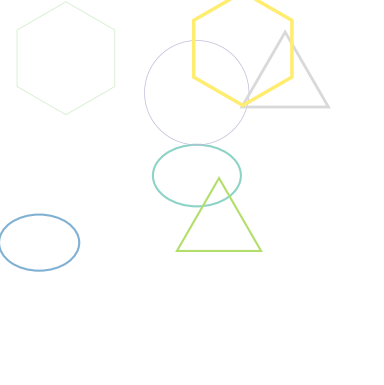[{"shape": "oval", "thickness": 1.5, "radius": 0.57, "center": [0.511, 0.544]}, {"shape": "circle", "thickness": 0.5, "radius": 0.68, "center": [0.511, 0.759]}, {"shape": "oval", "thickness": 1.5, "radius": 0.52, "center": [0.102, 0.37]}, {"shape": "triangle", "thickness": 1.5, "radius": 0.63, "center": [0.569, 0.411]}, {"shape": "triangle", "thickness": 2, "radius": 0.65, "center": [0.741, 0.787]}, {"shape": "hexagon", "thickness": 0.5, "radius": 0.73, "center": [0.171, 0.849]}, {"shape": "hexagon", "thickness": 2.5, "radius": 0.74, "center": [0.631, 0.873]}]